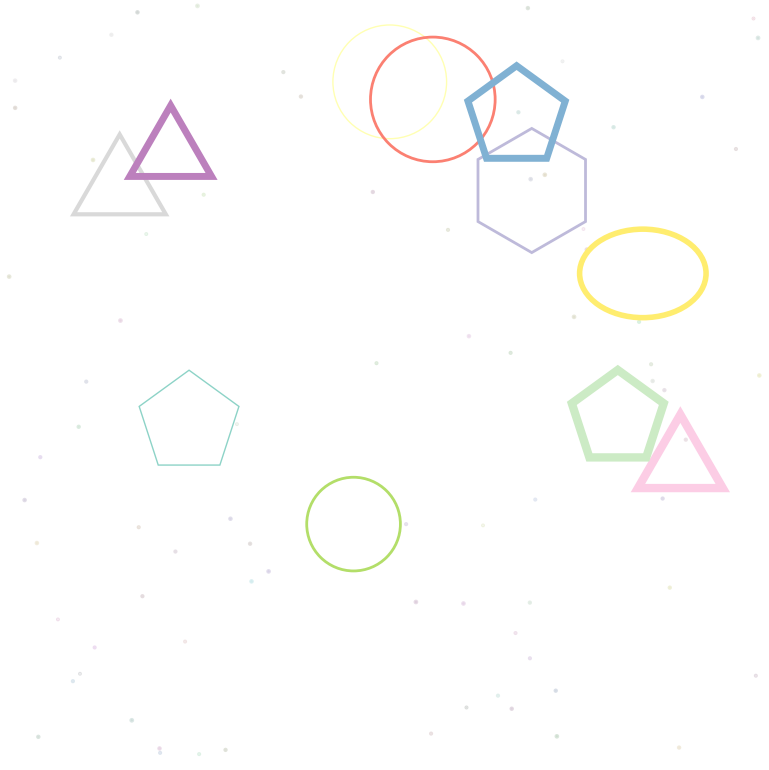[{"shape": "pentagon", "thickness": 0.5, "radius": 0.34, "center": [0.246, 0.451]}, {"shape": "circle", "thickness": 0.5, "radius": 0.37, "center": [0.506, 0.894]}, {"shape": "hexagon", "thickness": 1, "radius": 0.4, "center": [0.691, 0.753]}, {"shape": "circle", "thickness": 1, "radius": 0.4, "center": [0.562, 0.871]}, {"shape": "pentagon", "thickness": 2.5, "radius": 0.33, "center": [0.671, 0.848]}, {"shape": "circle", "thickness": 1, "radius": 0.3, "center": [0.459, 0.319]}, {"shape": "triangle", "thickness": 3, "radius": 0.32, "center": [0.884, 0.398]}, {"shape": "triangle", "thickness": 1.5, "radius": 0.35, "center": [0.155, 0.756]}, {"shape": "triangle", "thickness": 2.5, "radius": 0.31, "center": [0.222, 0.802]}, {"shape": "pentagon", "thickness": 3, "radius": 0.31, "center": [0.802, 0.457]}, {"shape": "oval", "thickness": 2, "radius": 0.41, "center": [0.835, 0.645]}]